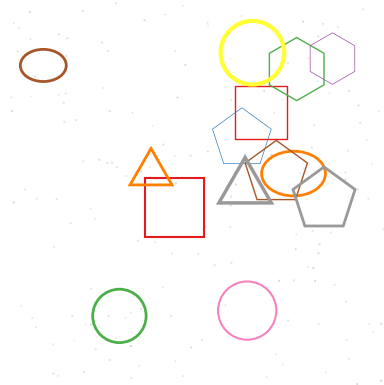[{"shape": "square", "thickness": 1.5, "radius": 0.39, "center": [0.453, 0.461]}, {"shape": "square", "thickness": 1, "radius": 0.34, "center": [0.678, 0.708]}, {"shape": "pentagon", "thickness": 0.5, "radius": 0.4, "center": [0.628, 0.64]}, {"shape": "circle", "thickness": 2, "radius": 0.35, "center": [0.31, 0.179]}, {"shape": "hexagon", "thickness": 1, "radius": 0.41, "center": [0.771, 0.821]}, {"shape": "hexagon", "thickness": 0.5, "radius": 0.33, "center": [0.864, 0.848]}, {"shape": "triangle", "thickness": 2, "radius": 0.31, "center": [0.392, 0.551]}, {"shape": "oval", "thickness": 2, "radius": 0.41, "center": [0.762, 0.549]}, {"shape": "circle", "thickness": 3, "radius": 0.41, "center": [0.656, 0.863]}, {"shape": "pentagon", "thickness": 1, "radius": 0.42, "center": [0.718, 0.55]}, {"shape": "oval", "thickness": 2, "radius": 0.3, "center": [0.112, 0.83]}, {"shape": "circle", "thickness": 1.5, "radius": 0.38, "center": [0.642, 0.193]}, {"shape": "pentagon", "thickness": 2, "radius": 0.42, "center": [0.842, 0.482]}, {"shape": "triangle", "thickness": 2.5, "radius": 0.39, "center": [0.637, 0.512]}]